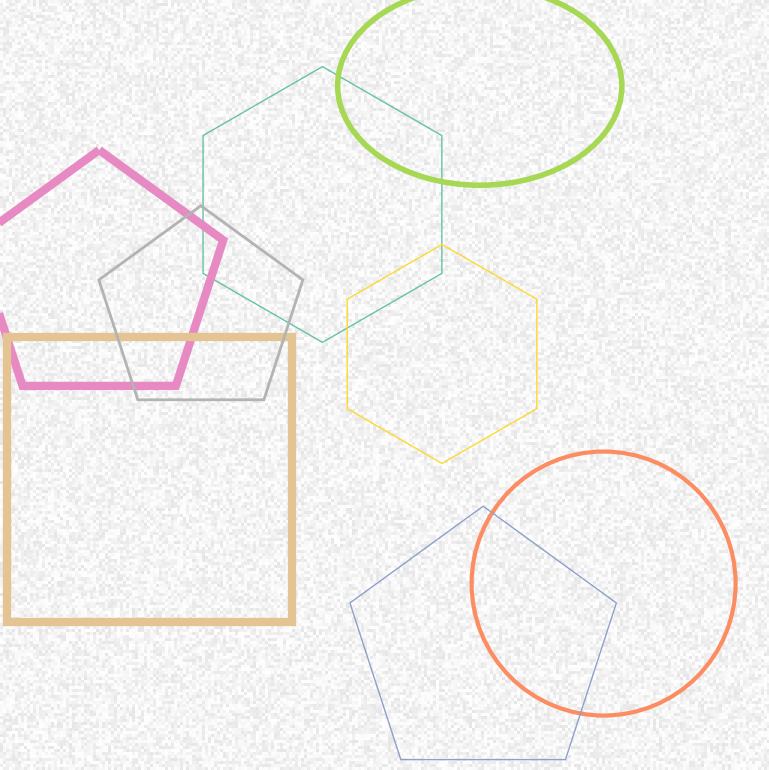[{"shape": "hexagon", "thickness": 0.5, "radius": 0.9, "center": [0.419, 0.734]}, {"shape": "circle", "thickness": 1.5, "radius": 0.86, "center": [0.784, 0.242]}, {"shape": "pentagon", "thickness": 0.5, "radius": 0.91, "center": [0.627, 0.161]}, {"shape": "pentagon", "thickness": 3, "radius": 0.85, "center": [0.129, 0.636]}, {"shape": "oval", "thickness": 2, "radius": 0.92, "center": [0.623, 0.889]}, {"shape": "hexagon", "thickness": 0.5, "radius": 0.71, "center": [0.574, 0.54]}, {"shape": "square", "thickness": 3, "radius": 0.92, "center": [0.194, 0.377]}, {"shape": "pentagon", "thickness": 1, "radius": 0.7, "center": [0.261, 0.593]}]